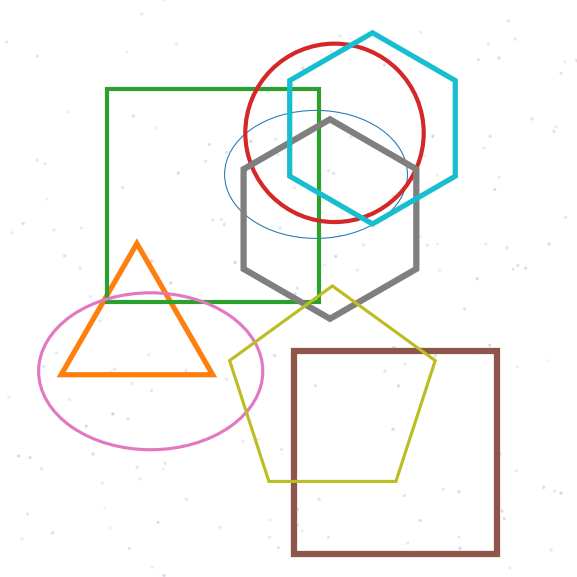[{"shape": "oval", "thickness": 0.5, "radius": 0.79, "center": [0.547, 0.697]}, {"shape": "triangle", "thickness": 2.5, "radius": 0.76, "center": [0.237, 0.426]}, {"shape": "square", "thickness": 2, "radius": 0.92, "center": [0.369, 0.661]}, {"shape": "circle", "thickness": 2, "radius": 0.77, "center": [0.579, 0.769]}, {"shape": "square", "thickness": 3, "radius": 0.88, "center": [0.685, 0.215]}, {"shape": "oval", "thickness": 1.5, "radius": 0.97, "center": [0.261, 0.356]}, {"shape": "hexagon", "thickness": 3, "radius": 0.86, "center": [0.571, 0.62]}, {"shape": "pentagon", "thickness": 1.5, "radius": 0.94, "center": [0.576, 0.317]}, {"shape": "hexagon", "thickness": 2.5, "radius": 0.83, "center": [0.645, 0.777]}]